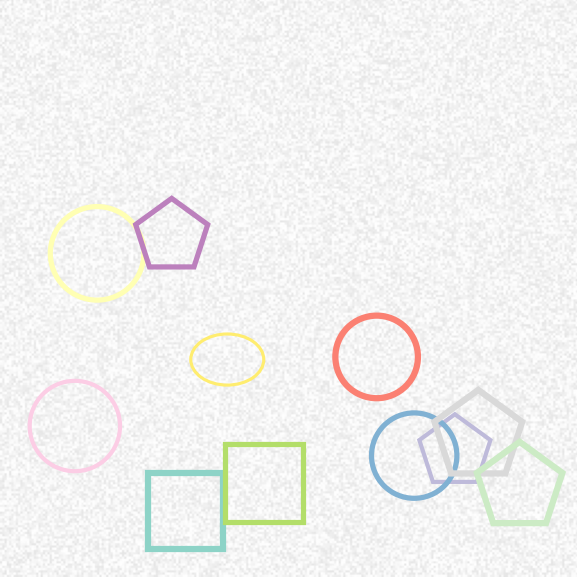[{"shape": "square", "thickness": 3, "radius": 0.33, "center": [0.321, 0.114]}, {"shape": "circle", "thickness": 2.5, "radius": 0.4, "center": [0.168, 0.56]}, {"shape": "pentagon", "thickness": 2, "radius": 0.32, "center": [0.788, 0.217]}, {"shape": "circle", "thickness": 3, "radius": 0.36, "center": [0.652, 0.381]}, {"shape": "circle", "thickness": 2.5, "radius": 0.37, "center": [0.717, 0.21]}, {"shape": "square", "thickness": 2.5, "radius": 0.34, "center": [0.457, 0.163]}, {"shape": "circle", "thickness": 2, "radius": 0.39, "center": [0.13, 0.261]}, {"shape": "pentagon", "thickness": 3, "radius": 0.4, "center": [0.828, 0.244]}, {"shape": "pentagon", "thickness": 2.5, "radius": 0.33, "center": [0.297, 0.59]}, {"shape": "pentagon", "thickness": 3, "radius": 0.39, "center": [0.9, 0.156]}, {"shape": "oval", "thickness": 1.5, "radius": 0.32, "center": [0.394, 0.377]}]